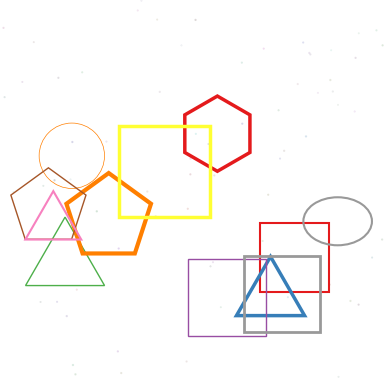[{"shape": "square", "thickness": 1.5, "radius": 0.45, "center": [0.765, 0.331]}, {"shape": "hexagon", "thickness": 2.5, "radius": 0.49, "center": [0.565, 0.653]}, {"shape": "triangle", "thickness": 2.5, "radius": 0.51, "center": [0.703, 0.231]}, {"shape": "triangle", "thickness": 1, "radius": 0.59, "center": [0.169, 0.318]}, {"shape": "square", "thickness": 1, "radius": 0.51, "center": [0.589, 0.227]}, {"shape": "circle", "thickness": 0.5, "radius": 0.42, "center": [0.187, 0.595]}, {"shape": "pentagon", "thickness": 3, "radius": 0.58, "center": [0.282, 0.435]}, {"shape": "square", "thickness": 2.5, "radius": 0.59, "center": [0.427, 0.554]}, {"shape": "pentagon", "thickness": 1, "radius": 0.51, "center": [0.126, 0.462]}, {"shape": "triangle", "thickness": 1.5, "radius": 0.42, "center": [0.138, 0.42]}, {"shape": "square", "thickness": 2, "radius": 0.49, "center": [0.732, 0.236]}, {"shape": "oval", "thickness": 1.5, "radius": 0.45, "center": [0.877, 0.425]}]